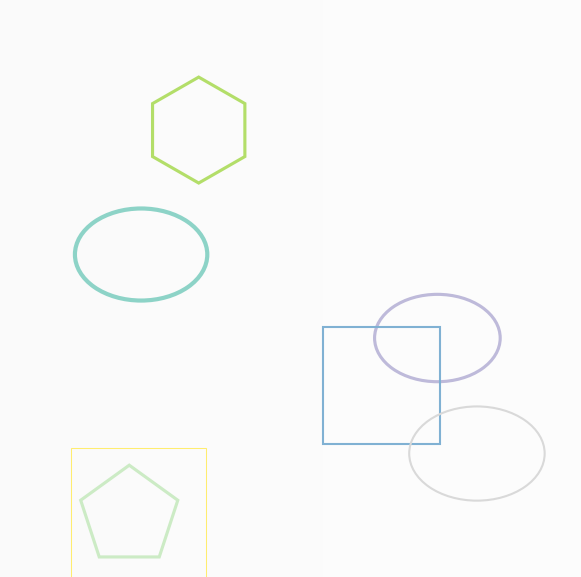[{"shape": "oval", "thickness": 2, "radius": 0.57, "center": [0.243, 0.558]}, {"shape": "oval", "thickness": 1.5, "radius": 0.54, "center": [0.752, 0.414]}, {"shape": "square", "thickness": 1, "radius": 0.5, "center": [0.657, 0.332]}, {"shape": "hexagon", "thickness": 1.5, "radius": 0.46, "center": [0.342, 0.774]}, {"shape": "oval", "thickness": 1, "radius": 0.58, "center": [0.821, 0.214]}, {"shape": "pentagon", "thickness": 1.5, "radius": 0.44, "center": [0.222, 0.106]}, {"shape": "square", "thickness": 0.5, "radius": 0.58, "center": [0.238, 0.107]}]